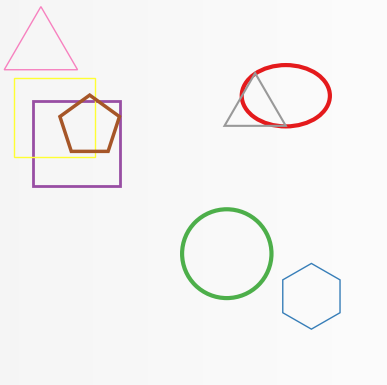[{"shape": "oval", "thickness": 3, "radius": 0.57, "center": [0.738, 0.751]}, {"shape": "hexagon", "thickness": 1, "radius": 0.43, "center": [0.804, 0.23]}, {"shape": "circle", "thickness": 3, "radius": 0.58, "center": [0.585, 0.341]}, {"shape": "square", "thickness": 2, "radius": 0.56, "center": [0.197, 0.627]}, {"shape": "square", "thickness": 1, "radius": 0.52, "center": [0.141, 0.695]}, {"shape": "pentagon", "thickness": 2.5, "radius": 0.4, "center": [0.231, 0.672]}, {"shape": "triangle", "thickness": 1, "radius": 0.55, "center": [0.106, 0.874]}, {"shape": "triangle", "thickness": 1.5, "radius": 0.46, "center": [0.658, 0.719]}]